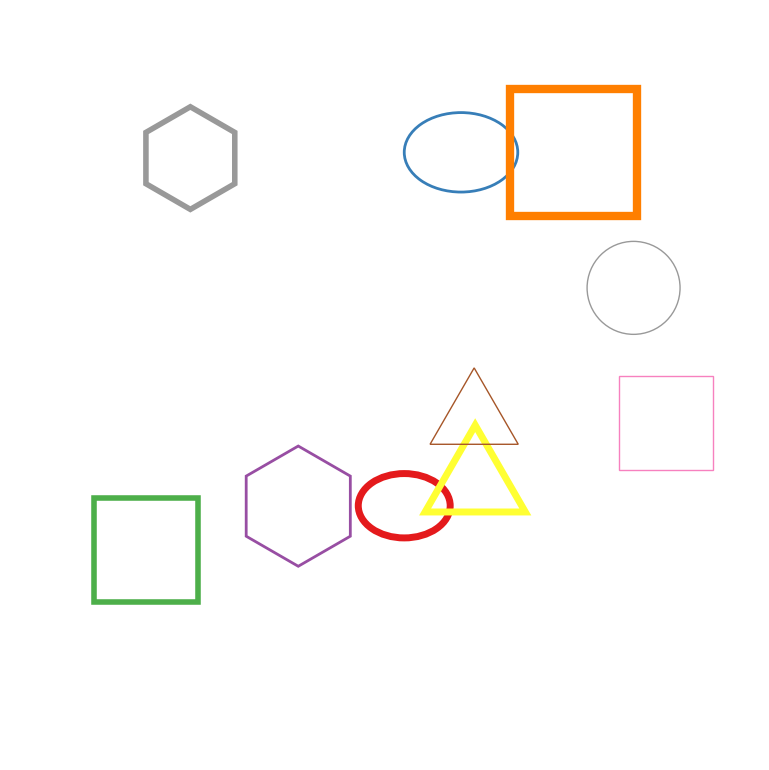[{"shape": "oval", "thickness": 2.5, "radius": 0.3, "center": [0.525, 0.343]}, {"shape": "oval", "thickness": 1, "radius": 0.37, "center": [0.599, 0.802]}, {"shape": "square", "thickness": 2, "radius": 0.34, "center": [0.189, 0.286]}, {"shape": "hexagon", "thickness": 1, "radius": 0.39, "center": [0.387, 0.343]}, {"shape": "square", "thickness": 3, "radius": 0.41, "center": [0.744, 0.802]}, {"shape": "triangle", "thickness": 2.5, "radius": 0.38, "center": [0.617, 0.373]}, {"shape": "triangle", "thickness": 0.5, "radius": 0.33, "center": [0.616, 0.456]}, {"shape": "square", "thickness": 0.5, "radius": 0.31, "center": [0.864, 0.451]}, {"shape": "circle", "thickness": 0.5, "radius": 0.3, "center": [0.823, 0.626]}, {"shape": "hexagon", "thickness": 2, "radius": 0.33, "center": [0.247, 0.795]}]